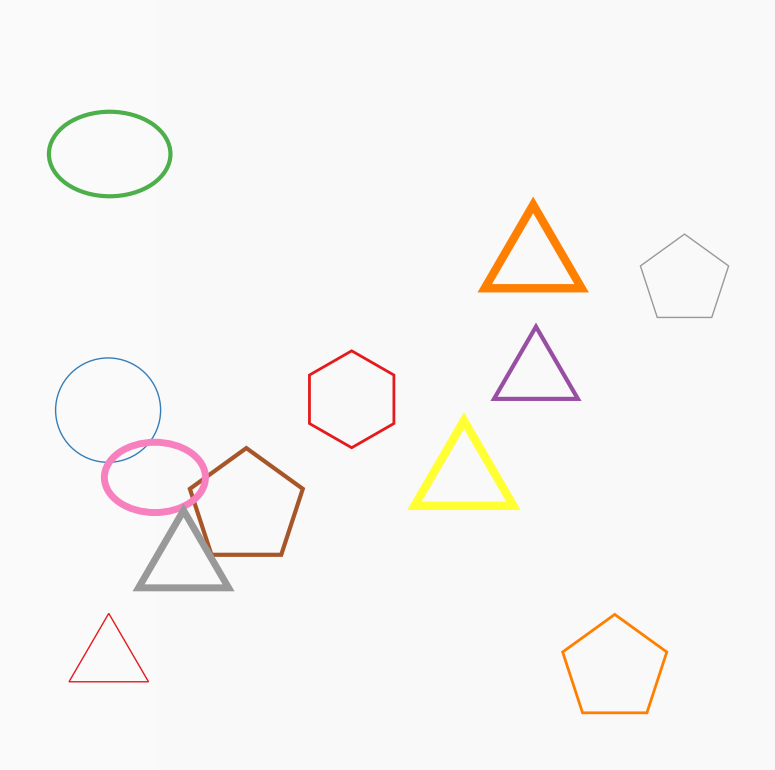[{"shape": "triangle", "thickness": 0.5, "radius": 0.3, "center": [0.14, 0.144]}, {"shape": "hexagon", "thickness": 1, "radius": 0.31, "center": [0.454, 0.481]}, {"shape": "circle", "thickness": 0.5, "radius": 0.34, "center": [0.139, 0.467]}, {"shape": "oval", "thickness": 1.5, "radius": 0.39, "center": [0.142, 0.8]}, {"shape": "triangle", "thickness": 1.5, "radius": 0.31, "center": [0.692, 0.513]}, {"shape": "pentagon", "thickness": 1, "radius": 0.35, "center": [0.793, 0.131]}, {"shape": "triangle", "thickness": 3, "radius": 0.36, "center": [0.688, 0.662]}, {"shape": "triangle", "thickness": 3, "radius": 0.37, "center": [0.599, 0.38]}, {"shape": "pentagon", "thickness": 1.5, "radius": 0.38, "center": [0.318, 0.341]}, {"shape": "oval", "thickness": 2.5, "radius": 0.33, "center": [0.2, 0.38]}, {"shape": "triangle", "thickness": 2.5, "radius": 0.34, "center": [0.237, 0.27]}, {"shape": "pentagon", "thickness": 0.5, "radius": 0.3, "center": [0.883, 0.636]}]